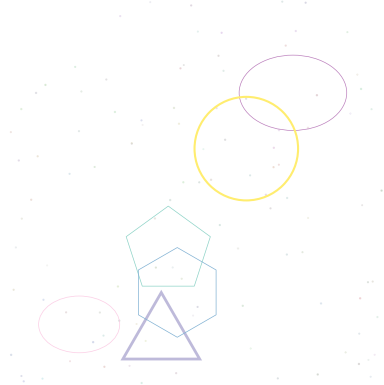[{"shape": "pentagon", "thickness": 0.5, "radius": 0.57, "center": [0.437, 0.35]}, {"shape": "triangle", "thickness": 2, "radius": 0.58, "center": [0.419, 0.125]}, {"shape": "hexagon", "thickness": 0.5, "radius": 0.58, "center": [0.46, 0.241]}, {"shape": "oval", "thickness": 0.5, "radius": 0.53, "center": [0.206, 0.157]}, {"shape": "oval", "thickness": 0.5, "radius": 0.7, "center": [0.761, 0.759]}, {"shape": "circle", "thickness": 1.5, "radius": 0.67, "center": [0.64, 0.614]}]